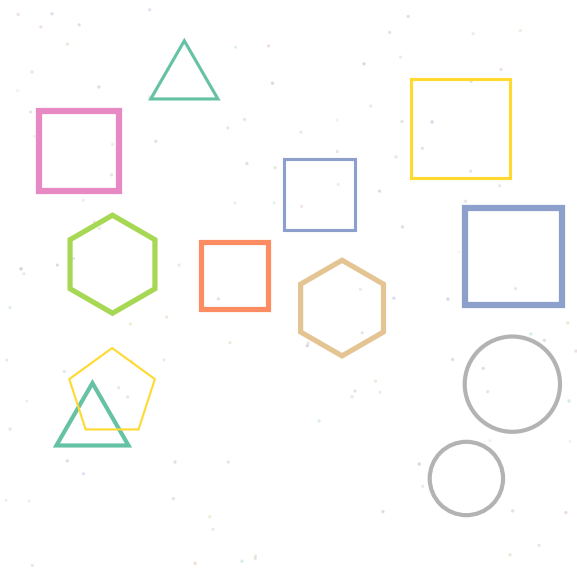[{"shape": "triangle", "thickness": 2, "radius": 0.36, "center": [0.16, 0.264]}, {"shape": "triangle", "thickness": 1.5, "radius": 0.34, "center": [0.319, 0.861]}, {"shape": "square", "thickness": 2.5, "radius": 0.29, "center": [0.406, 0.522]}, {"shape": "square", "thickness": 3, "radius": 0.42, "center": [0.89, 0.555]}, {"shape": "square", "thickness": 1.5, "radius": 0.31, "center": [0.553, 0.662]}, {"shape": "square", "thickness": 3, "radius": 0.35, "center": [0.137, 0.737]}, {"shape": "hexagon", "thickness": 2.5, "radius": 0.42, "center": [0.195, 0.542]}, {"shape": "pentagon", "thickness": 1, "radius": 0.39, "center": [0.194, 0.319]}, {"shape": "square", "thickness": 1.5, "radius": 0.43, "center": [0.797, 0.777]}, {"shape": "hexagon", "thickness": 2.5, "radius": 0.41, "center": [0.592, 0.466]}, {"shape": "circle", "thickness": 2, "radius": 0.32, "center": [0.808, 0.171]}, {"shape": "circle", "thickness": 2, "radius": 0.41, "center": [0.887, 0.334]}]